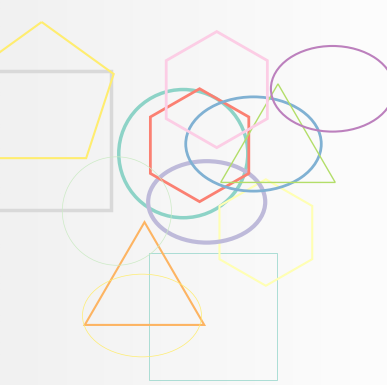[{"shape": "circle", "thickness": 2.5, "radius": 0.83, "center": [0.473, 0.601]}, {"shape": "square", "thickness": 0.5, "radius": 0.83, "center": [0.55, 0.178]}, {"shape": "hexagon", "thickness": 1.5, "radius": 0.69, "center": [0.686, 0.396]}, {"shape": "oval", "thickness": 3, "radius": 0.76, "center": [0.533, 0.476]}, {"shape": "hexagon", "thickness": 2, "radius": 0.73, "center": [0.515, 0.623]}, {"shape": "oval", "thickness": 2, "radius": 0.87, "center": [0.654, 0.626]}, {"shape": "triangle", "thickness": 1.5, "radius": 0.89, "center": [0.373, 0.245]}, {"shape": "triangle", "thickness": 1, "radius": 0.85, "center": [0.717, 0.611]}, {"shape": "hexagon", "thickness": 2, "radius": 0.75, "center": [0.559, 0.767]}, {"shape": "square", "thickness": 2.5, "radius": 0.91, "center": [0.105, 0.635]}, {"shape": "oval", "thickness": 1.5, "radius": 0.79, "center": [0.858, 0.769]}, {"shape": "circle", "thickness": 0.5, "radius": 0.7, "center": [0.302, 0.452]}, {"shape": "pentagon", "thickness": 1.5, "radius": 0.98, "center": [0.107, 0.747]}, {"shape": "oval", "thickness": 0.5, "radius": 0.77, "center": [0.366, 0.18]}]